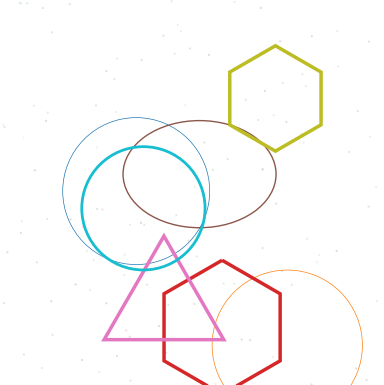[{"shape": "circle", "thickness": 0.5, "radius": 0.95, "center": [0.354, 0.504]}, {"shape": "circle", "thickness": 0.5, "radius": 0.98, "center": [0.746, 0.103]}, {"shape": "hexagon", "thickness": 2.5, "radius": 0.87, "center": [0.577, 0.15]}, {"shape": "oval", "thickness": 1, "radius": 0.99, "center": [0.518, 0.548]}, {"shape": "triangle", "thickness": 2.5, "radius": 0.9, "center": [0.426, 0.207]}, {"shape": "hexagon", "thickness": 2.5, "radius": 0.68, "center": [0.715, 0.744]}, {"shape": "circle", "thickness": 2, "radius": 0.8, "center": [0.373, 0.459]}]